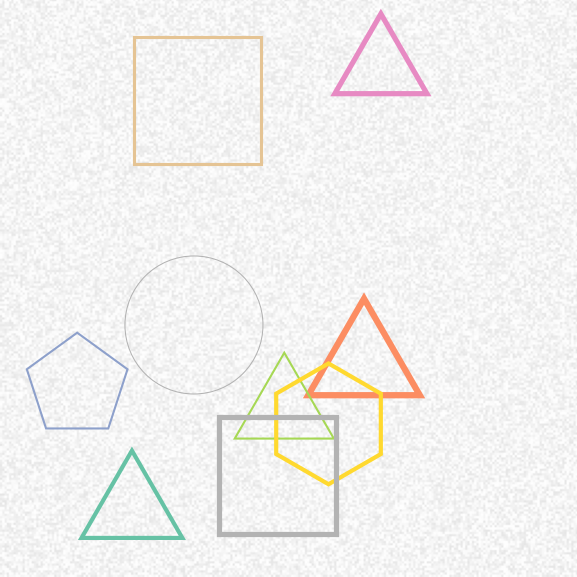[{"shape": "triangle", "thickness": 2, "radius": 0.5, "center": [0.228, 0.118]}, {"shape": "triangle", "thickness": 3, "radius": 0.56, "center": [0.63, 0.371]}, {"shape": "pentagon", "thickness": 1, "radius": 0.46, "center": [0.134, 0.331]}, {"shape": "triangle", "thickness": 2.5, "radius": 0.46, "center": [0.66, 0.883]}, {"shape": "triangle", "thickness": 1, "radius": 0.5, "center": [0.492, 0.289]}, {"shape": "hexagon", "thickness": 2, "radius": 0.52, "center": [0.569, 0.265]}, {"shape": "square", "thickness": 1.5, "radius": 0.55, "center": [0.342, 0.825]}, {"shape": "square", "thickness": 2.5, "radius": 0.51, "center": [0.481, 0.176]}, {"shape": "circle", "thickness": 0.5, "radius": 0.6, "center": [0.336, 0.436]}]